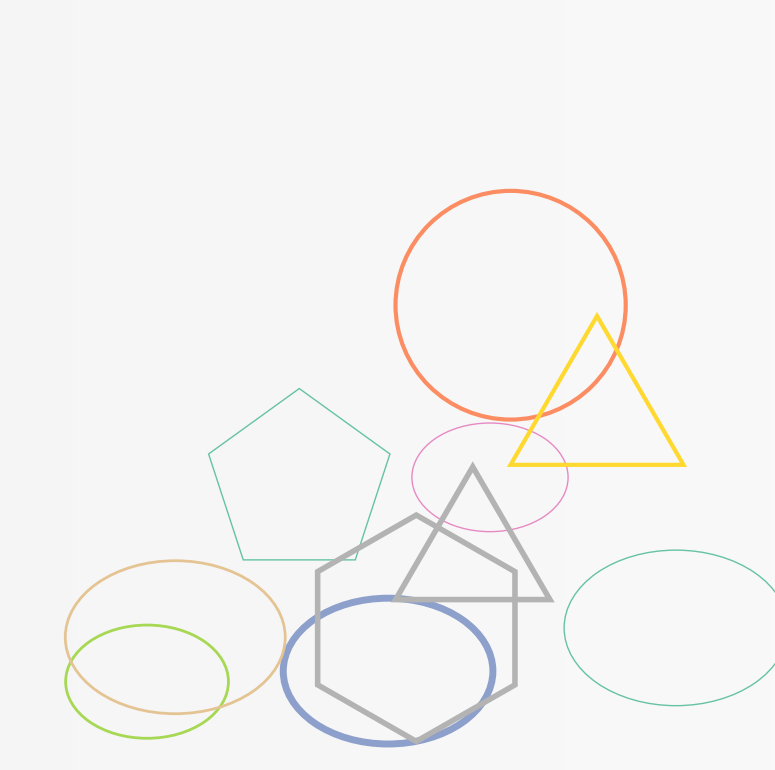[{"shape": "pentagon", "thickness": 0.5, "radius": 0.62, "center": [0.386, 0.372]}, {"shape": "oval", "thickness": 0.5, "radius": 0.72, "center": [0.872, 0.185]}, {"shape": "circle", "thickness": 1.5, "radius": 0.74, "center": [0.659, 0.604]}, {"shape": "oval", "thickness": 2.5, "radius": 0.68, "center": [0.501, 0.128]}, {"shape": "oval", "thickness": 0.5, "radius": 0.5, "center": [0.632, 0.38]}, {"shape": "oval", "thickness": 1, "radius": 0.53, "center": [0.19, 0.115]}, {"shape": "triangle", "thickness": 1.5, "radius": 0.64, "center": [0.77, 0.461]}, {"shape": "oval", "thickness": 1, "radius": 0.71, "center": [0.226, 0.172]}, {"shape": "hexagon", "thickness": 2, "radius": 0.73, "center": [0.537, 0.184]}, {"shape": "triangle", "thickness": 2, "radius": 0.57, "center": [0.61, 0.279]}]